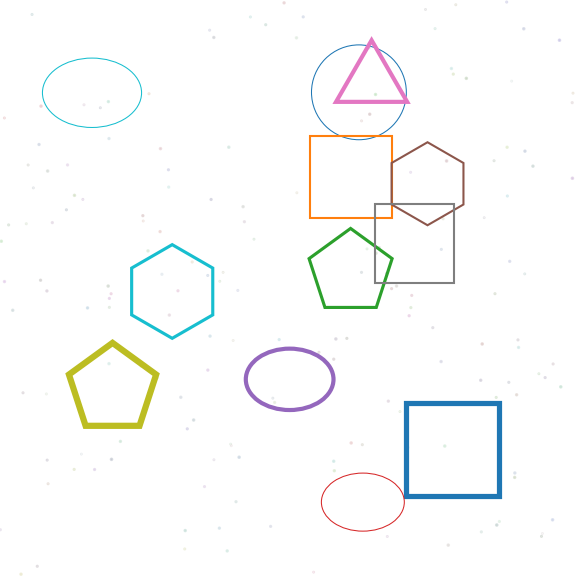[{"shape": "circle", "thickness": 0.5, "radius": 0.41, "center": [0.621, 0.839]}, {"shape": "square", "thickness": 2.5, "radius": 0.4, "center": [0.783, 0.22]}, {"shape": "square", "thickness": 1, "radius": 0.35, "center": [0.608, 0.692]}, {"shape": "pentagon", "thickness": 1.5, "radius": 0.38, "center": [0.607, 0.528]}, {"shape": "oval", "thickness": 0.5, "radius": 0.36, "center": [0.628, 0.13]}, {"shape": "oval", "thickness": 2, "radius": 0.38, "center": [0.502, 0.342]}, {"shape": "hexagon", "thickness": 1, "radius": 0.36, "center": [0.74, 0.681]}, {"shape": "triangle", "thickness": 2, "radius": 0.36, "center": [0.643, 0.858]}, {"shape": "square", "thickness": 1, "radius": 0.34, "center": [0.718, 0.577]}, {"shape": "pentagon", "thickness": 3, "radius": 0.4, "center": [0.195, 0.326]}, {"shape": "oval", "thickness": 0.5, "radius": 0.43, "center": [0.159, 0.838]}, {"shape": "hexagon", "thickness": 1.5, "radius": 0.41, "center": [0.298, 0.494]}]